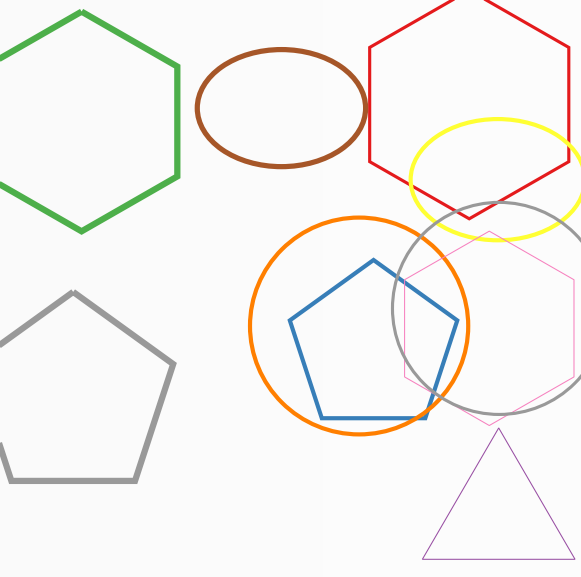[{"shape": "hexagon", "thickness": 1.5, "radius": 0.99, "center": [0.807, 0.818]}, {"shape": "pentagon", "thickness": 2, "radius": 0.76, "center": [0.643, 0.397]}, {"shape": "hexagon", "thickness": 3, "radius": 0.95, "center": [0.14, 0.789]}, {"shape": "triangle", "thickness": 0.5, "radius": 0.76, "center": [0.858, 0.106]}, {"shape": "circle", "thickness": 2, "radius": 0.94, "center": [0.618, 0.435]}, {"shape": "oval", "thickness": 2, "radius": 0.75, "center": [0.856, 0.688]}, {"shape": "oval", "thickness": 2.5, "radius": 0.72, "center": [0.484, 0.812]}, {"shape": "hexagon", "thickness": 0.5, "radius": 0.84, "center": [0.842, 0.431]}, {"shape": "pentagon", "thickness": 3, "radius": 0.9, "center": [0.126, 0.313]}, {"shape": "circle", "thickness": 1.5, "radius": 0.92, "center": [0.859, 0.465]}]